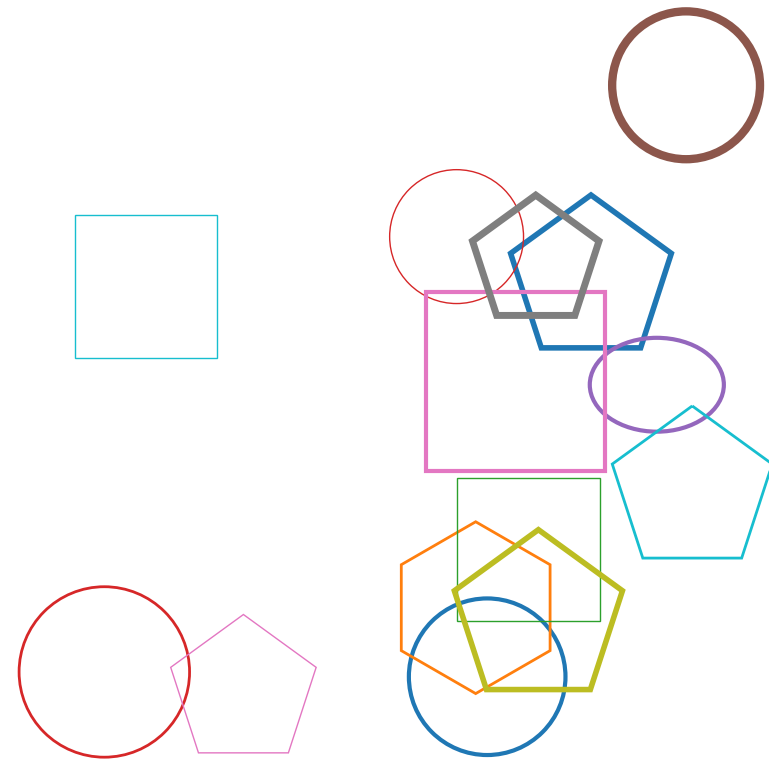[{"shape": "circle", "thickness": 1.5, "radius": 0.51, "center": [0.633, 0.121]}, {"shape": "pentagon", "thickness": 2, "radius": 0.55, "center": [0.768, 0.637]}, {"shape": "hexagon", "thickness": 1, "radius": 0.56, "center": [0.618, 0.211]}, {"shape": "square", "thickness": 0.5, "radius": 0.46, "center": [0.687, 0.286]}, {"shape": "circle", "thickness": 0.5, "radius": 0.43, "center": [0.593, 0.693]}, {"shape": "circle", "thickness": 1, "radius": 0.55, "center": [0.135, 0.127]}, {"shape": "oval", "thickness": 1.5, "radius": 0.44, "center": [0.853, 0.5]}, {"shape": "circle", "thickness": 3, "radius": 0.48, "center": [0.891, 0.889]}, {"shape": "square", "thickness": 1.5, "radius": 0.58, "center": [0.67, 0.505]}, {"shape": "pentagon", "thickness": 0.5, "radius": 0.5, "center": [0.316, 0.103]}, {"shape": "pentagon", "thickness": 2.5, "radius": 0.43, "center": [0.696, 0.66]}, {"shape": "pentagon", "thickness": 2, "radius": 0.57, "center": [0.699, 0.197]}, {"shape": "square", "thickness": 0.5, "radius": 0.46, "center": [0.189, 0.628]}, {"shape": "pentagon", "thickness": 1, "radius": 0.55, "center": [0.899, 0.364]}]